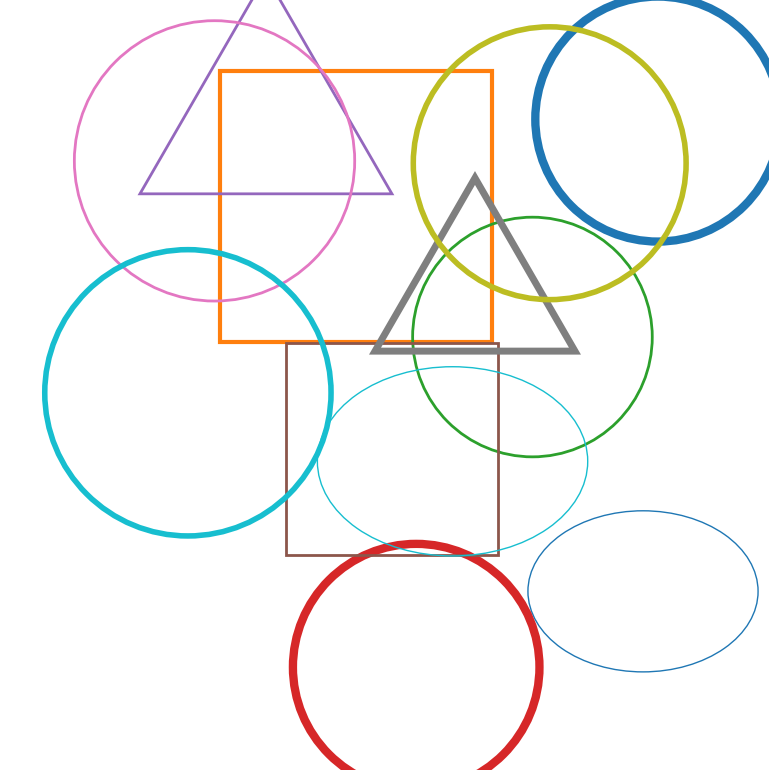[{"shape": "oval", "thickness": 0.5, "radius": 0.75, "center": [0.835, 0.232]}, {"shape": "circle", "thickness": 3, "radius": 0.8, "center": [0.854, 0.845]}, {"shape": "square", "thickness": 1.5, "radius": 0.88, "center": [0.462, 0.732]}, {"shape": "circle", "thickness": 1, "radius": 0.78, "center": [0.691, 0.562]}, {"shape": "circle", "thickness": 3, "radius": 0.8, "center": [0.541, 0.134]}, {"shape": "triangle", "thickness": 1, "radius": 0.94, "center": [0.345, 0.843]}, {"shape": "square", "thickness": 1, "radius": 0.69, "center": [0.509, 0.417]}, {"shape": "circle", "thickness": 1, "radius": 0.91, "center": [0.279, 0.791]}, {"shape": "triangle", "thickness": 2.5, "radius": 0.75, "center": [0.617, 0.619]}, {"shape": "circle", "thickness": 2, "radius": 0.89, "center": [0.714, 0.788]}, {"shape": "circle", "thickness": 2, "radius": 0.93, "center": [0.244, 0.49]}, {"shape": "oval", "thickness": 0.5, "radius": 0.88, "center": [0.588, 0.401]}]